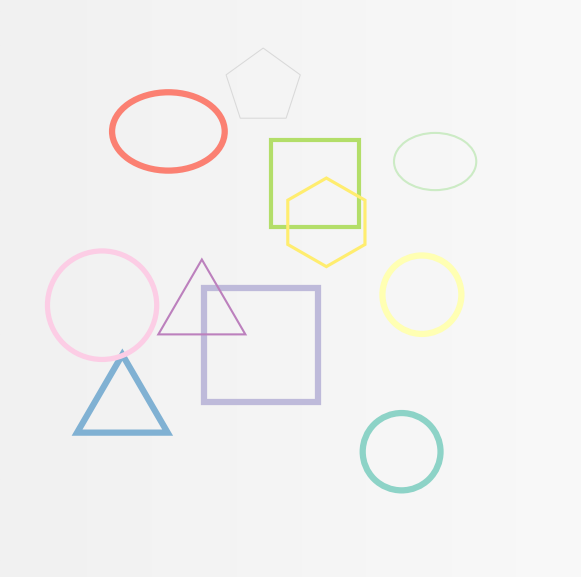[{"shape": "circle", "thickness": 3, "radius": 0.33, "center": [0.691, 0.217]}, {"shape": "circle", "thickness": 3, "radius": 0.34, "center": [0.726, 0.489]}, {"shape": "square", "thickness": 3, "radius": 0.49, "center": [0.449, 0.402]}, {"shape": "oval", "thickness": 3, "radius": 0.48, "center": [0.29, 0.772]}, {"shape": "triangle", "thickness": 3, "radius": 0.45, "center": [0.211, 0.295]}, {"shape": "square", "thickness": 2, "radius": 0.38, "center": [0.542, 0.682]}, {"shape": "circle", "thickness": 2.5, "radius": 0.47, "center": [0.176, 0.471]}, {"shape": "pentagon", "thickness": 0.5, "radius": 0.34, "center": [0.453, 0.849]}, {"shape": "triangle", "thickness": 1, "radius": 0.43, "center": [0.347, 0.463]}, {"shape": "oval", "thickness": 1, "radius": 0.35, "center": [0.749, 0.719]}, {"shape": "hexagon", "thickness": 1.5, "radius": 0.38, "center": [0.562, 0.614]}]